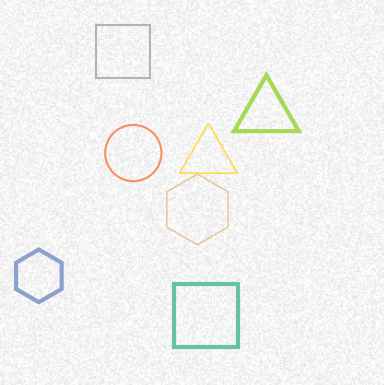[{"shape": "square", "thickness": 3, "radius": 0.41, "center": [0.534, 0.181]}, {"shape": "circle", "thickness": 1.5, "radius": 0.37, "center": [0.346, 0.603]}, {"shape": "hexagon", "thickness": 3, "radius": 0.34, "center": [0.101, 0.283]}, {"shape": "triangle", "thickness": 3, "radius": 0.49, "center": [0.692, 0.708]}, {"shape": "triangle", "thickness": 1, "radius": 0.43, "center": [0.541, 0.594]}, {"shape": "hexagon", "thickness": 1, "radius": 0.46, "center": [0.513, 0.456]}, {"shape": "square", "thickness": 1.5, "radius": 0.35, "center": [0.32, 0.865]}]